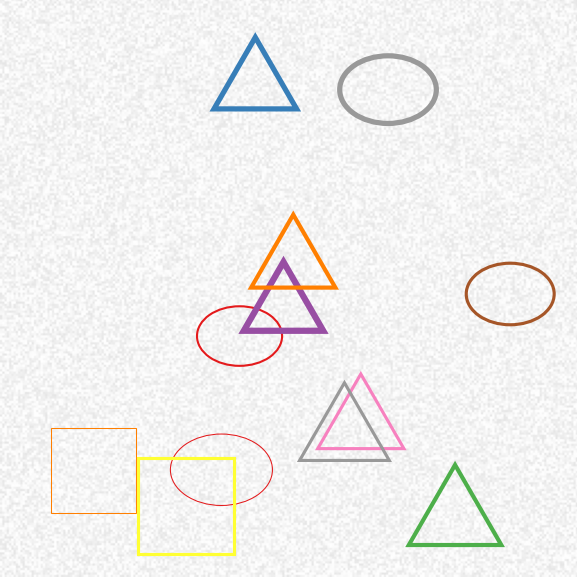[{"shape": "oval", "thickness": 1, "radius": 0.37, "center": [0.415, 0.417]}, {"shape": "oval", "thickness": 0.5, "radius": 0.44, "center": [0.383, 0.186]}, {"shape": "triangle", "thickness": 2.5, "radius": 0.41, "center": [0.442, 0.852]}, {"shape": "triangle", "thickness": 2, "radius": 0.46, "center": [0.788, 0.102]}, {"shape": "triangle", "thickness": 3, "radius": 0.4, "center": [0.491, 0.466]}, {"shape": "triangle", "thickness": 2, "radius": 0.42, "center": [0.508, 0.543]}, {"shape": "square", "thickness": 0.5, "radius": 0.37, "center": [0.162, 0.185]}, {"shape": "square", "thickness": 1.5, "radius": 0.42, "center": [0.322, 0.122]}, {"shape": "oval", "thickness": 1.5, "radius": 0.38, "center": [0.883, 0.49]}, {"shape": "triangle", "thickness": 1.5, "radius": 0.43, "center": [0.625, 0.265]}, {"shape": "oval", "thickness": 2.5, "radius": 0.42, "center": [0.672, 0.844]}, {"shape": "triangle", "thickness": 1.5, "radius": 0.45, "center": [0.596, 0.247]}]